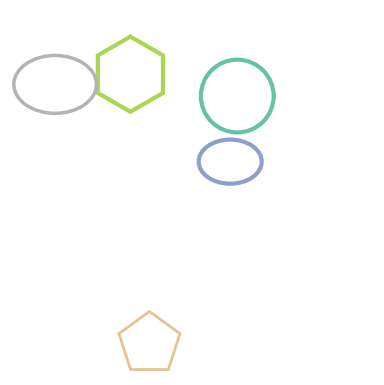[{"shape": "circle", "thickness": 3, "radius": 0.47, "center": [0.616, 0.751]}, {"shape": "oval", "thickness": 3, "radius": 0.41, "center": [0.598, 0.58]}, {"shape": "hexagon", "thickness": 3, "radius": 0.49, "center": [0.339, 0.807]}, {"shape": "pentagon", "thickness": 2, "radius": 0.42, "center": [0.388, 0.108]}, {"shape": "oval", "thickness": 2.5, "radius": 0.54, "center": [0.143, 0.781]}]